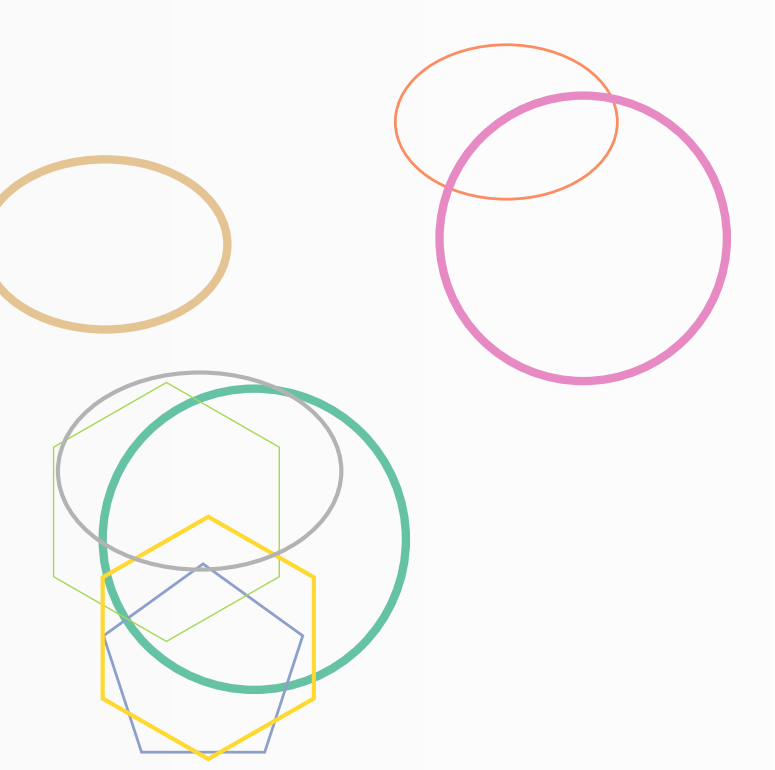[{"shape": "circle", "thickness": 3, "radius": 0.98, "center": [0.328, 0.3]}, {"shape": "oval", "thickness": 1, "radius": 0.72, "center": [0.653, 0.842]}, {"shape": "pentagon", "thickness": 1, "radius": 0.68, "center": [0.262, 0.132]}, {"shape": "circle", "thickness": 3, "radius": 0.93, "center": [0.753, 0.69]}, {"shape": "hexagon", "thickness": 0.5, "radius": 0.84, "center": [0.215, 0.335]}, {"shape": "hexagon", "thickness": 1.5, "radius": 0.79, "center": [0.269, 0.172]}, {"shape": "oval", "thickness": 3, "radius": 0.79, "center": [0.136, 0.683]}, {"shape": "oval", "thickness": 1.5, "radius": 0.91, "center": [0.258, 0.388]}]